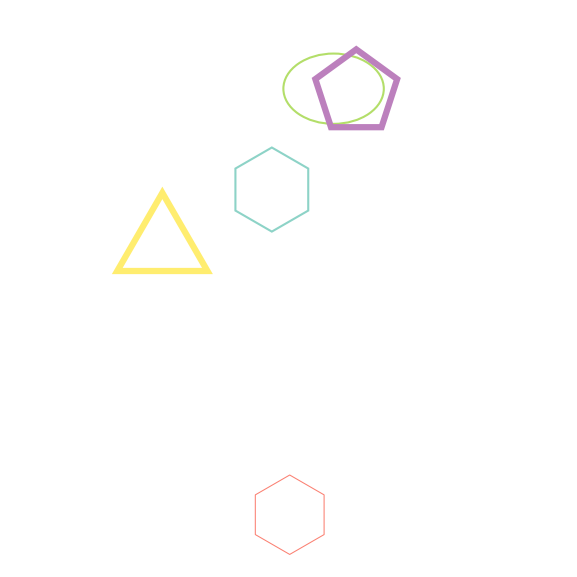[{"shape": "hexagon", "thickness": 1, "radius": 0.36, "center": [0.471, 0.671]}, {"shape": "hexagon", "thickness": 0.5, "radius": 0.34, "center": [0.502, 0.108]}, {"shape": "oval", "thickness": 1, "radius": 0.43, "center": [0.578, 0.846]}, {"shape": "pentagon", "thickness": 3, "radius": 0.37, "center": [0.617, 0.839]}, {"shape": "triangle", "thickness": 3, "radius": 0.45, "center": [0.281, 0.575]}]